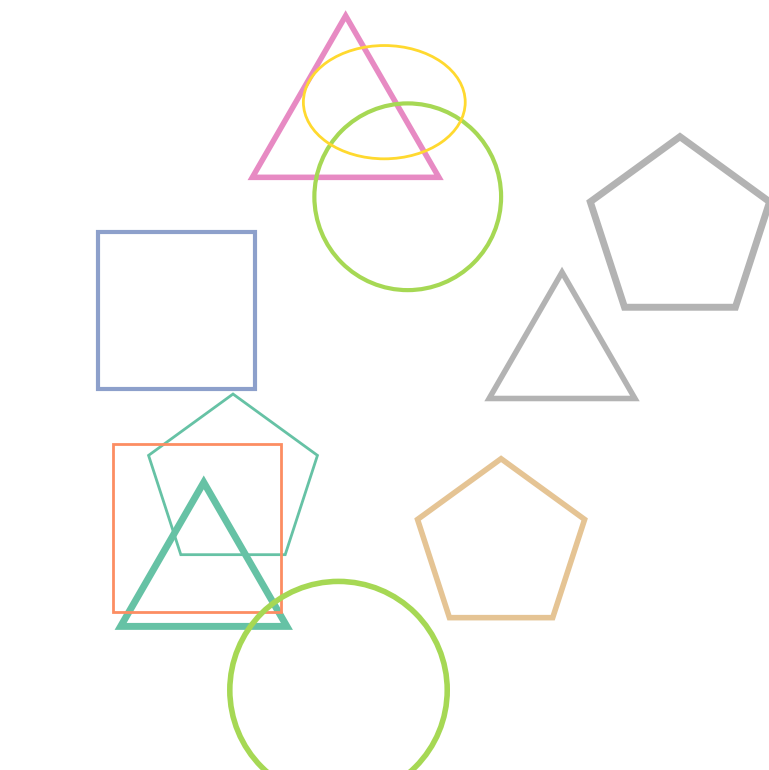[{"shape": "triangle", "thickness": 2.5, "radius": 0.62, "center": [0.265, 0.249]}, {"shape": "pentagon", "thickness": 1, "radius": 0.58, "center": [0.303, 0.373]}, {"shape": "square", "thickness": 1, "radius": 0.54, "center": [0.255, 0.314]}, {"shape": "square", "thickness": 1.5, "radius": 0.51, "center": [0.229, 0.597]}, {"shape": "triangle", "thickness": 2, "radius": 0.7, "center": [0.449, 0.84]}, {"shape": "circle", "thickness": 1.5, "radius": 0.61, "center": [0.53, 0.744]}, {"shape": "circle", "thickness": 2, "radius": 0.71, "center": [0.44, 0.104]}, {"shape": "oval", "thickness": 1, "radius": 0.53, "center": [0.499, 0.867]}, {"shape": "pentagon", "thickness": 2, "radius": 0.57, "center": [0.651, 0.29]}, {"shape": "pentagon", "thickness": 2.5, "radius": 0.61, "center": [0.883, 0.7]}, {"shape": "triangle", "thickness": 2, "radius": 0.55, "center": [0.73, 0.537]}]